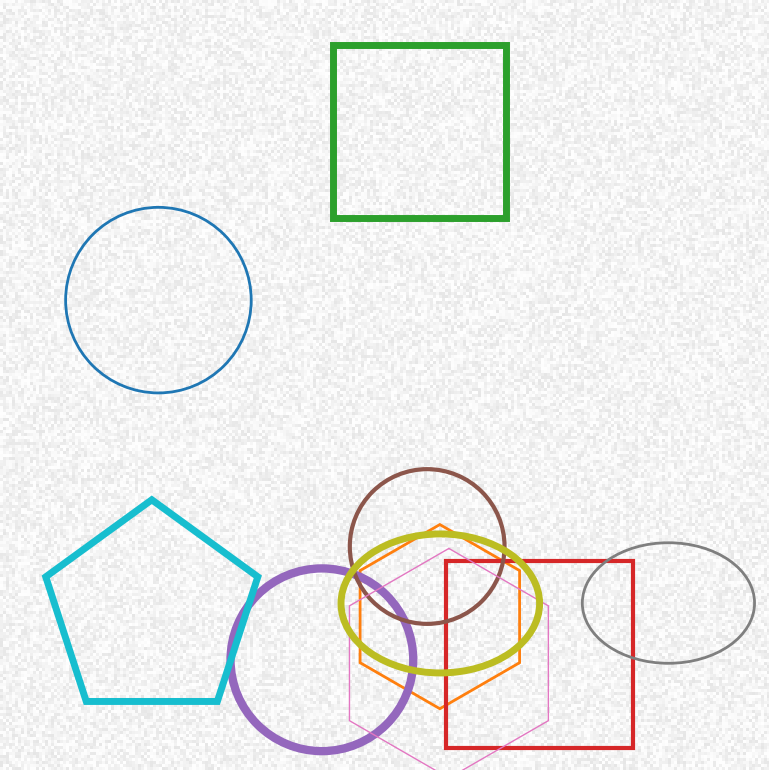[{"shape": "circle", "thickness": 1, "radius": 0.6, "center": [0.206, 0.61]}, {"shape": "hexagon", "thickness": 1, "radius": 0.6, "center": [0.571, 0.199]}, {"shape": "square", "thickness": 2.5, "radius": 0.56, "center": [0.545, 0.829]}, {"shape": "square", "thickness": 1.5, "radius": 0.61, "center": [0.701, 0.15]}, {"shape": "circle", "thickness": 3, "radius": 0.59, "center": [0.418, 0.143]}, {"shape": "circle", "thickness": 1.5, "radius": 0.5, "center": [0.555, 0.29]}, {"shape": "hexagon", "thickness": 0.5, "radius": 0.75, "center": [0.583, 0.139]}, {"shape": "oval", "thickness": 1, "radius": 0.56, "center": [0.868, 0.217]}, {"shape": "oval", "thickness": 2.5, "radius": 0.64, "center": [0.572, 0.216]}, {"shape": "pentagon", "thickness": 2.5, "radius": 0.72, "center": [0.197, 0.206]}]